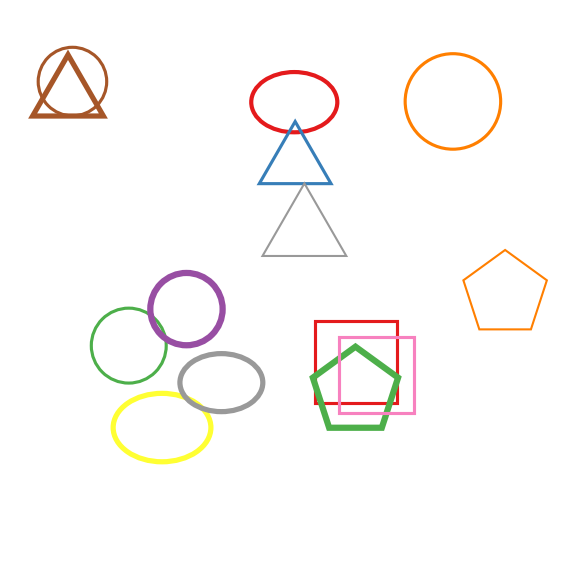[{"shape": "square", "thickness": 1.5, "radius": 0.36, "center": [0.616, 0.372]}, {"shape": "oval", "thickness": 2, "radius": 0.37, "center": [0.51, 0.822]}, {"shape": "triangle", "thickness": 1.5, "radius": 0.36, "center": [0.511, 0.717]}, {"shape": "circle", "thickness": 1.5, "radius": 0.32, "center": [0.223, 0.401]}, {"shape": "pentagon", "thickness": 3, "radius": 0.39, "center": [0.616, 0.321]}, {"shape": "circle", "thickness": 3, "radius": 0.31, "center": [0.323, 0.464]}, {"shape": "pentagon", "thickness": 1, "radius": 0.38, "center": [0.875, 0.49]}, {"shape": "circle", "thickness": 1.5, "radius": 0.41, "center": [0.784, 0.823]}, {"shape": "oval", "thickness": 2.5, "radius": 0.42, "center": [0.281, 0.259]}, {"shape": "circle", "thickness": 1.5, "radius": 0.3, "center": [0.125, 0.858]}, {"shape": "triangle", "thickness": 2.5, "radius": 0.35, "center": [0.118, 0.834]}, {"shape": "square", "thickness": 1.5, "radius": 0.33, "center": [0.652, 0.35]}, {"shape": "triangle", "thickness": 1, "radius": 0.42, "center": [0.527, 0.598]}, {"shape": "oval", "thickness": 2.5, "radius": 0.36, "center": [0.383, 0.337]}]